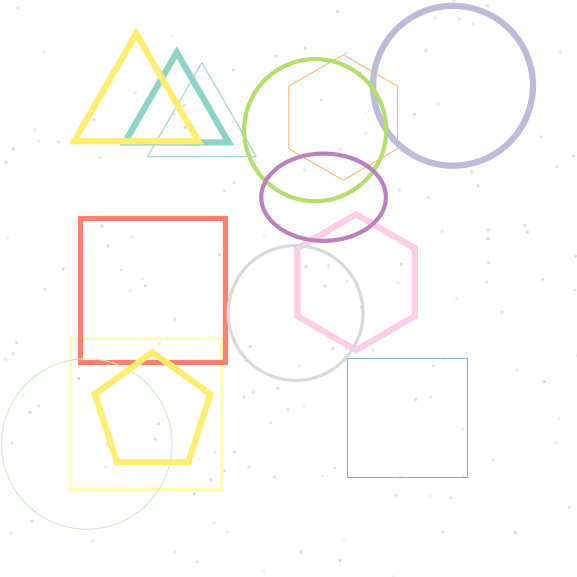[{"shape": "triangle", "thickness": 3, "radius": 0.52, "center": [0.306, 0.804]}, {"shape": "triangle", "thickness": 0.5, "radius": 0.54, "center": [0.35, 0.782]}, {"shape": "square", "thickness": 1.5, "radius": 0.65, "center": [0.252, 0.283]}, {"shape": "circle", "thickness": 3, "radius": 0.69, "center": [0.784, 0.851]}, {"shape": "square", "thickness": 2.5, "radius": 0.63, "center": [0.264, 0.497]}, {"shape": "square", "thickness": 0.5, "radius": 0.52, "center": [0.705, 0.276]}, {"shape": "hexagon", "thickness": 0.5, "radius": 0.54, "center": [0.594, 0.796]}, {"shape": "circle", "thickness": 2, "radius": 0.62, "center": [0.546, 0.774]}, {"shape": "hexagon", "thickness": 3, "radius": 0.59, "center": [0.617, 0.51]}, {"shape": "circle", "thickness": 1.5, "radius": 0.58, "center": [0.512, 0.457]}, {"shape": "oval", "thickness": 2, "radius": 0.54, "center": [0.56, 0.658]}, {"shape": "circle", "thickness": 0.5, "radius": 0.74, "center": [0.15, 0.23]}, {"shape": "triangle", "thickness": 3, "radius": 0.62, "center": [0.236, 0.817]}, {"shape": "pentagon", "thickness": 3, "radius": 0.53, "center": [0.264, 0.284]}]